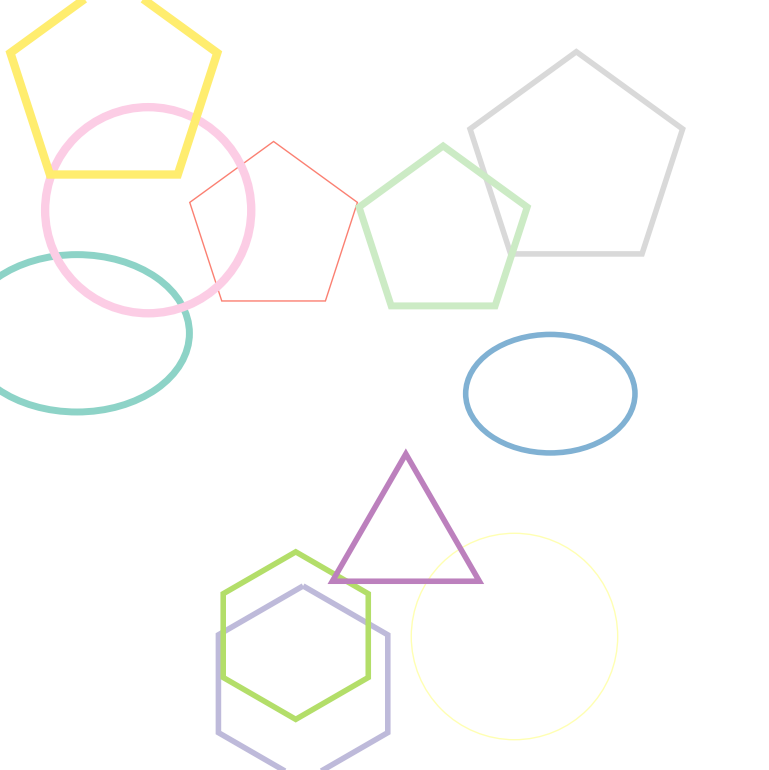[{"shape": "oval", "thickness": 2.5, "radius": 0.73, "center": [0.1, 0.567]}, {"shape": "circle", "thickness": 0.5, "radius": 0.67, "center": [0.668, 0.173]}, {"shape": "hexagon", "thickness": 2, "radius": 0.63, "center": [0.394, 0.112]}, {"shape": "pentagon", "thickness": 0.5, "radius": 0.57, "center": [0.355, 0.702]}, {"shape": "oval", "thickness": 2, "radius": 0.55, "center": [0.715, 0.489]}, {"shape": "hexagon", "thickness": 2, "radius": 0.54, "center": [0.384, 0.175]}, {"shape": "circle", "thickness": 3, "radius": 0.67, "center": [0.192, 0.727]}, {"shape": "pentagon", "thickness": 2, "radius": 0.73, "center": [0.748, 0.788]}, {"shape": "triangle", "thickness": 2, "radius": 0.55, "center": [0.527, 0.3]}, {"shape": "pentagon", "thickness": 2.5, "radius": 0.57, "center": [0.576, 0.696]}, {"shape": "pentagon", "thickness": 3, "radius": 0.71, "center": [0.148, 0.888]}]